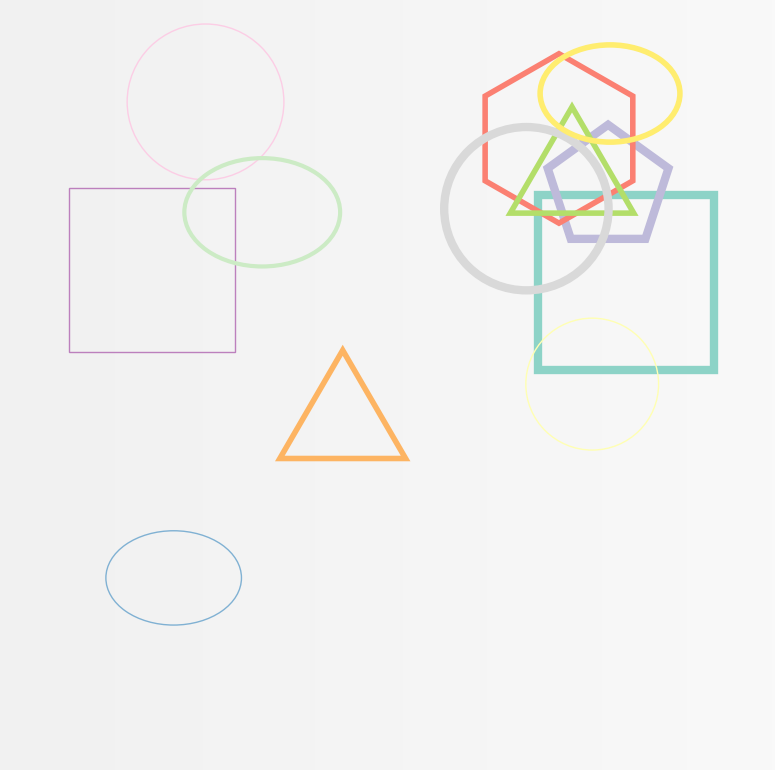[{"shape": "square", "thickness": 3, "radius": 0.57, "center": [0.808, 0.633]}, {"shape": "circle", "thickness": 0.5, "radius": 0.43, "center": [0.764, 0.501]}, {"shape": "pentagon", "thickness": 3, "radius": 0.41, "center": [0.785, 0.756]}, {"shape": "hexagon", "thickness": 2, "radius": 0.55, "center": [0.721, 0.82]}, {"shape": "oval", "thickness": 0.5, "radius": 0.44, "center": [0.224, 0.249]}, {"shape": "triangle", "thickness": 2, "radius": 0.47, "center": [0.442, 0.451]}, {"shape": "triangle", "thickness": 2, "radius": 0.46, "center": [0.738, 0.769]}, {"shape": "circle", "thickness": 0.5, "radius": 0.51, "center": [0.265, 0.868]}, {"shape": "circle", "thickness": 3, "radius": 0.53, "center": [0.679, 0.729]}, {"shape": "square", "thickness": 0.5, "radius": 0.54, "center": [0.196, 0.649]}, {"shape": "oval", "thickness": 1.5, "radius": 0.5, "center": [0.338, 0.724]}, {"shape": "oval", "thickness": 2, "radius": 0.45, "center": [0.787, 0.879]}]